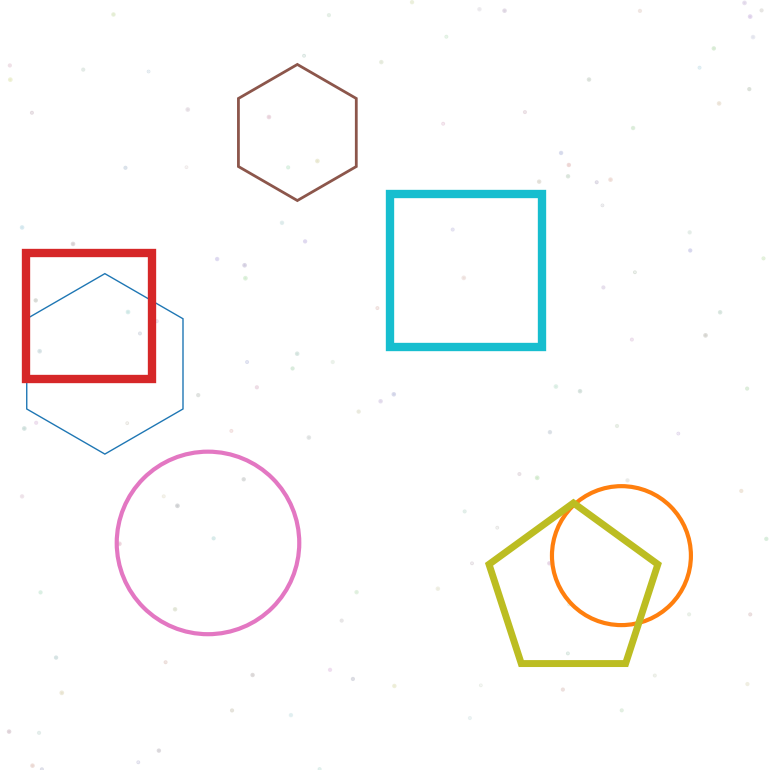[{"shape": "hexagon", "thickness": 0.5, "radius": 0.59, "center": [0.136, 0.527]}, {"shape": "circle", "thickness": 1.5, "radius": 0.45, "center": [0.807, 0.278]}, {"shape": "square", "thickness": 3, "radius": 0.41, "center": [0.116, 0.589]}, {"shape": "hexagon", "thickness": 1, "radius": 0.44, "center": [0.386, 0.828]}, {"shape": "circle", "thickness": 1.5, "radius": 0.59, "center": [0.27, 0.295]}, {"shape": "pentagon", "thickness": 2.5, "radius": 0.58, "center": [0.745, 0.231]}, {"shape": "square", "thickness": 3, "radius": 0.5, "center": [0.605, 0.649]}]